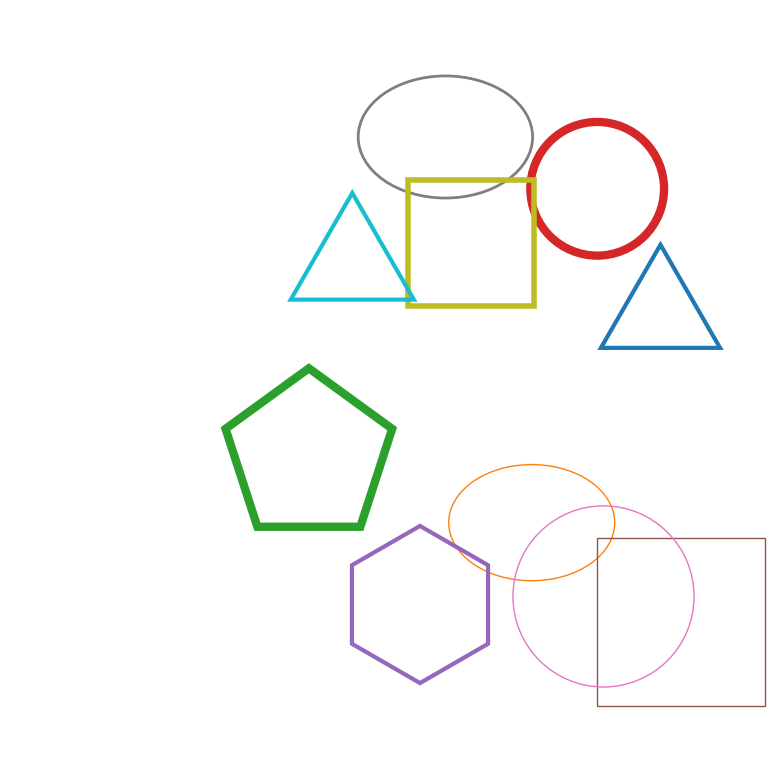[{"shape": "triangle", "thickness": 1.5, "radius": 0.45, "center": [0.858, 0.593]}, {"shape": "oval", "thickness": 0.5, "radius": 0.54, "center": [0.691, 0.321]}, {"shape": "pentagon", "thickness": 3, "radius": 0.57, "center": [0.401, 0.408]}, {"shape": "circle", "thickness": 3, "radius": 0.43, "center": [0.776, 0.755]}, {"shape": "hexagon", "thickness": 1.5, "radius": 0.51, "center": [0.545, 0.215]}, {"shape": "square", "thickness": 0.5, "radius": 0.55, "center": [0.884, 0.192]}, {"shape": "circle", "thickness": 0.5, "radius": 0.59, "center": [0.784, 0.225]}, {"shape": "oval", "thickness": 1, "radius": 0.57, "center": [0.578, 0.822]}, {"shape": "square", "thickness": 2, "radius": 0.41, "center": [0.612, 0.685]}, {"shape": "triangle", "thickness": 1.5, "radius": 0.46, "center": [0.458, 0.657]}]